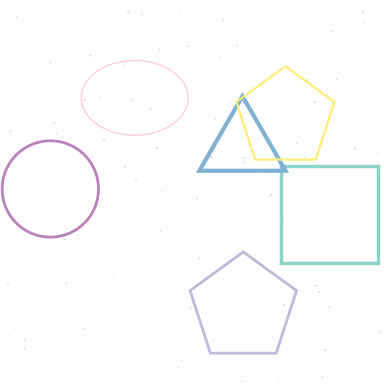[{"shape": "square", "thickness": 2.5, "radius": 0.63, "center": [0.855, 0.443]}, {"shape": "pentagon", "thickness": 2, "radius": 0.73, "center": [0.632, 0.2]}, {"shape": "triangle", "thickness": 3, "radius": 0.65, "center": [0.63, 0.621]}, {"shape": "oval", "thickness": 1, "radius": 0.69, "center": [0.35, 0.746]}, {"shape": "circle", "thickness": 2, "radius": 0.63, "center": [0.131, 0.509]}, {"shape": "pentagon", "thickness": 1.5, "radius": 0.67, "center": [0.741, 0.694]}]